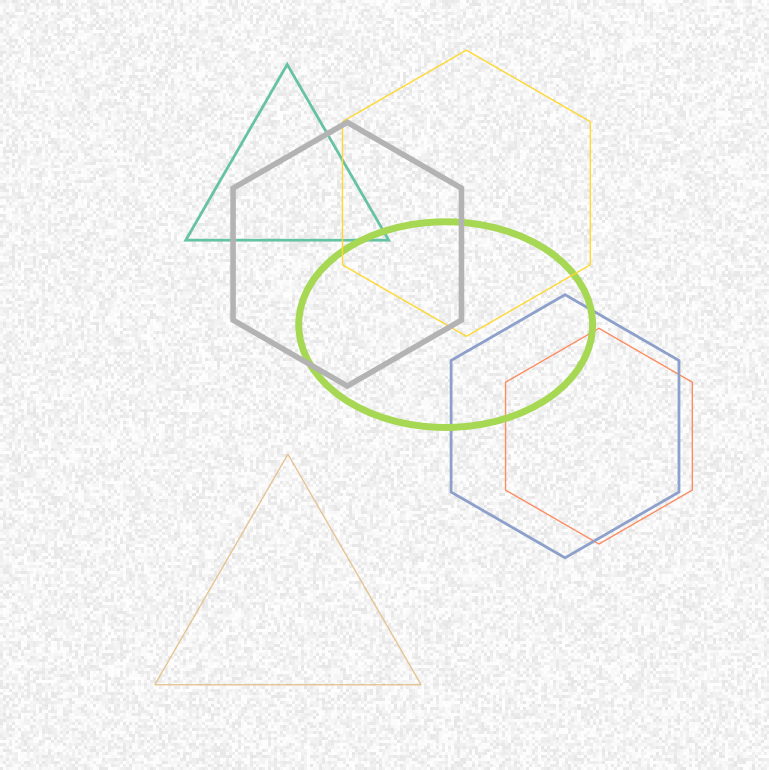[{"shape": "triangle", "thickness": 1, "radius": 0.76, "center": [0.373, 0.764]}, {"shape": "hexagon", "thickness": 0.5, "radius": 0.7, "center": [0.778, 0.434]}, {"shape": "hexagon", "thickness": 1, "radius": 0.85, "center": [0.734, 0.446]}, {"shape": "oval", "thickness": 2.5, "radius": 0.95, "center": [0.579, 0.578]}, {"shape": "hexagon", "thickness": 0.5, "radius": 0.93, "center": [0.606, 0.749]}, {"shape": "triangle", "thickness": 0.5, "radius": 1.0, "center": [0.374, 0.211]}, {"shape": "hexagon", "thickness": 2, "radius": 0.86, "center": [0.451, 0.67]}]